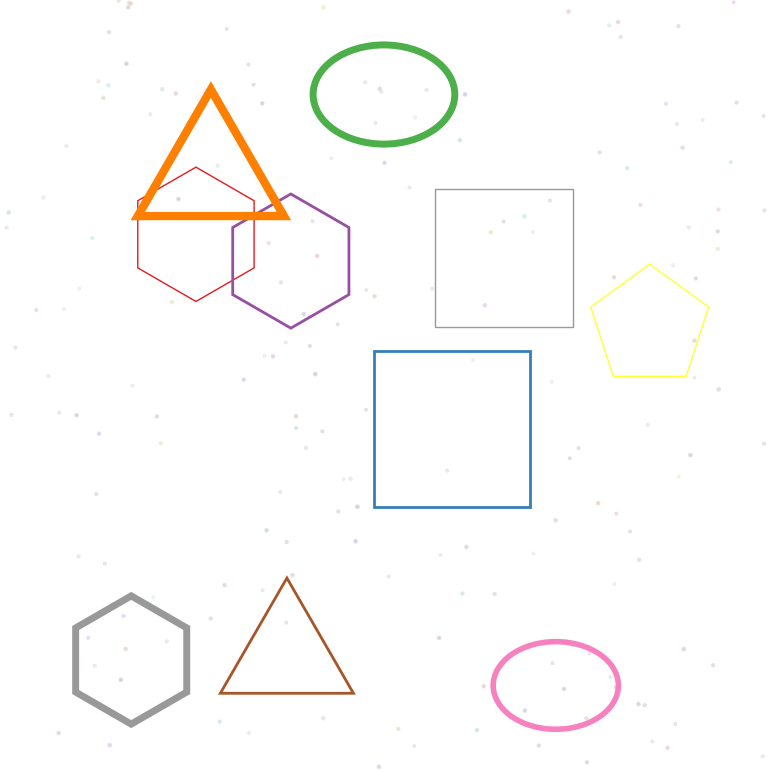[{"shape": "hexagon", "thickness": 0.5, "radius": 0.44, "center": [0.254, 0.696]}, {"shape": "square", "thickness": 1, "radius": 0.51, "center": [0.587, 0.443]}, {"shape": "oval", "thickness": 2.5, "radius": 0.46, "center": [0.499, 0.877]}, {"shape": "hexagon", "thickness": 1, "radius": 0.44, "center": [0.378, 0.661]}, {"shape": "triangle", "thickness": 3, "radius": 0.55, "center": [0.274, 0.774]}, {"shape": "pentagon", "thickness": 0.5, "radius": 0.4, "center": [0.844, 0.576]}, {"shape": "triangle", "thickness": 1, "radius": 0.5, "center": [0.373, 0.15]}, {"shape": "oval", "thickness": 2, "radius": 0.41, "center": [0.722, 0.11]}, {"shape": "square", "thickness": 0.5, "radius": 0.45, "center": [0.654, 0.665]}, {"shape": "hexagon", "thickness": 2.5, "radius": 0.42, "center": [0.17, 0.143]}]